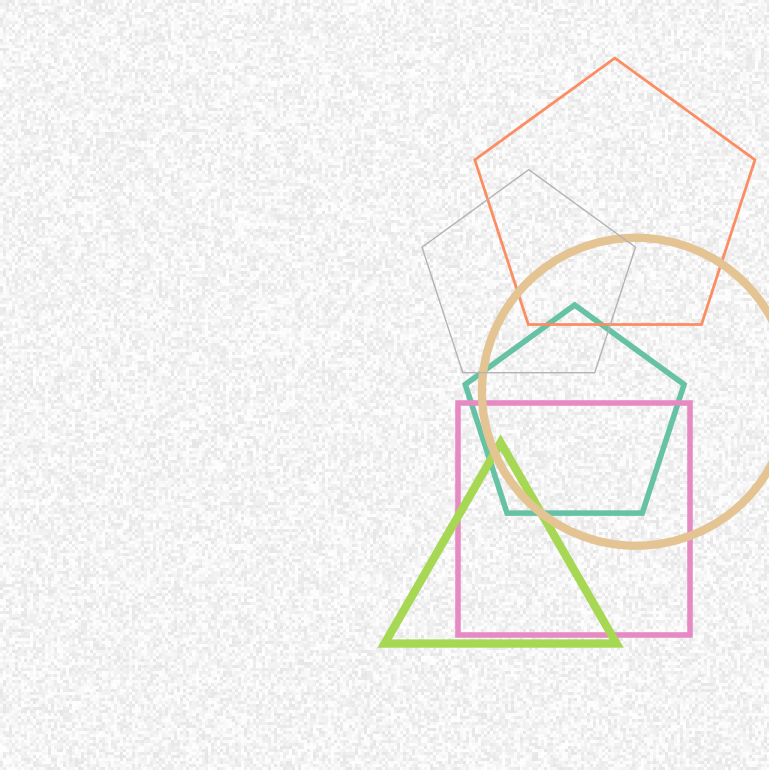[{"shape": "pentagon", "thickness": 2, "radius": 0.75, "center": [0.746, 0.455]}, {"shape": "pentagon", "thickness": 1, "radius": 0.96, "center": [0.799, 0.733]}, {"shape": "square", "thickness": 2, "radius": 0.75, "center": [0.745, 0.325]}, {"shape": "triangle", "thickness": 3, "radius": 0.87, "center": [0.65, 0.251]}, {"shape": "circle", "thickness": 3, "radius": 1.0, "center": [0.826, 0.491]}, {"shape": "pentagon", "thickness": 0.5, "radius": 0.73, "center": [0.687, 0.634]}]